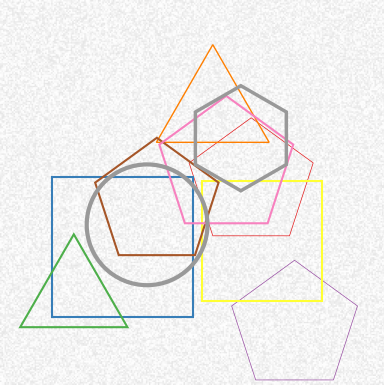[{"shape": "pentagon", "thickness": 0.5, "radius": 0.85, "center": [0.652, 0.525]}, {"shape": "square", "thickness": 1.5, "radius": 0.91, "center": [0.319, 0.358]}, {"shape": "triangle", "thickness": 1.5, "radius": 0.8, "center": [0.192, 0.231]}, {"shape": "pentagon", "thickness": 0.5, "radius": 0.86, "center": [0.765, 0.152]}, {"shape": "triangle", "thickness": 1, "radius": 0.85, "center": [0.553, 0.715]}, {"shape": "square", "thickness": 1.5, "radius": 0.78, "center": [0.681, 0.375]}, {"shape": "pentagon", "thickness": 1.5, "radius": 0.84, "center": [0.407, 0.474]}, {"shape": "pentagon", "thickness": 1.5, "radius": 0.91, "center": [0.588, 0.568]}, {"shape": "hexagon", "thickness": 2.5, "radius": 0.68, "center": [0.626, 0.641]}, {"shape": "circle", "thickness": 3, "radius": 0.78, "center": [0.382, 0.416]}]